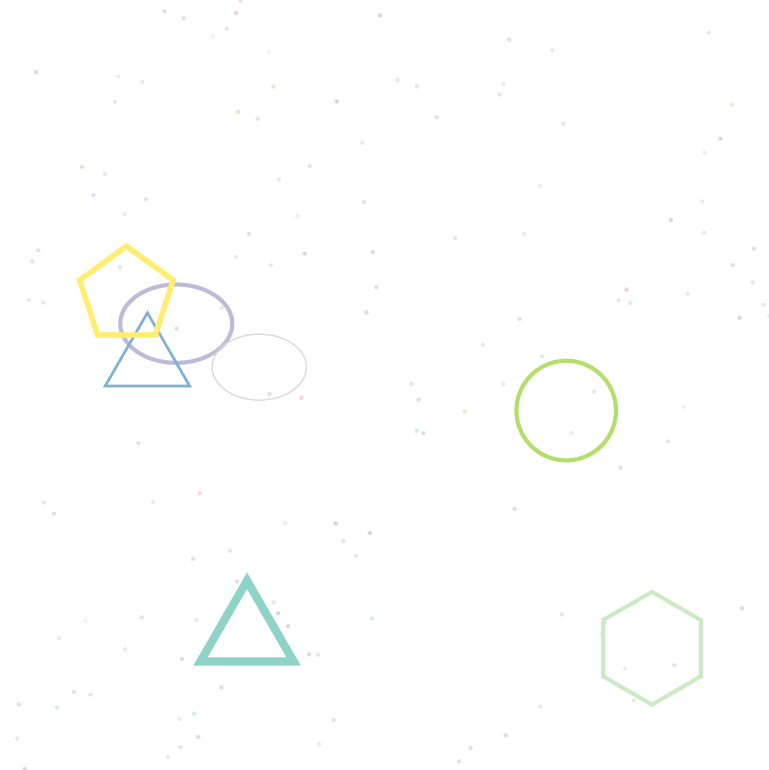[{"shape": "triangle", "thickness": 3, "radius": 0.35, "center": [0.321, 0.176]}, {"shape": "oval", "thickness": 1.5, "radius": 0.36, "center": [0.229, 0.58]}, {"shape": "triangle", "thickness": 1, "radius": 0.32, "center": [0.191, 0.53]}, {"shape": "circle", "thickness": 1.5, "radius": 0.32, "center": [0.735, 0.467]}, {"shape": "oval", "thickness": 0.5, "radius": 0.31, "center": [0.337, 0.523]}, {"shape": "hexagon", "thickness": 1.5, "radius": 0.37, "center": [0.847, 0.158]}, {"shape": "pentagon", "thickness": 2, "radius": 0.32, "center": [0.164, 0.617]}]